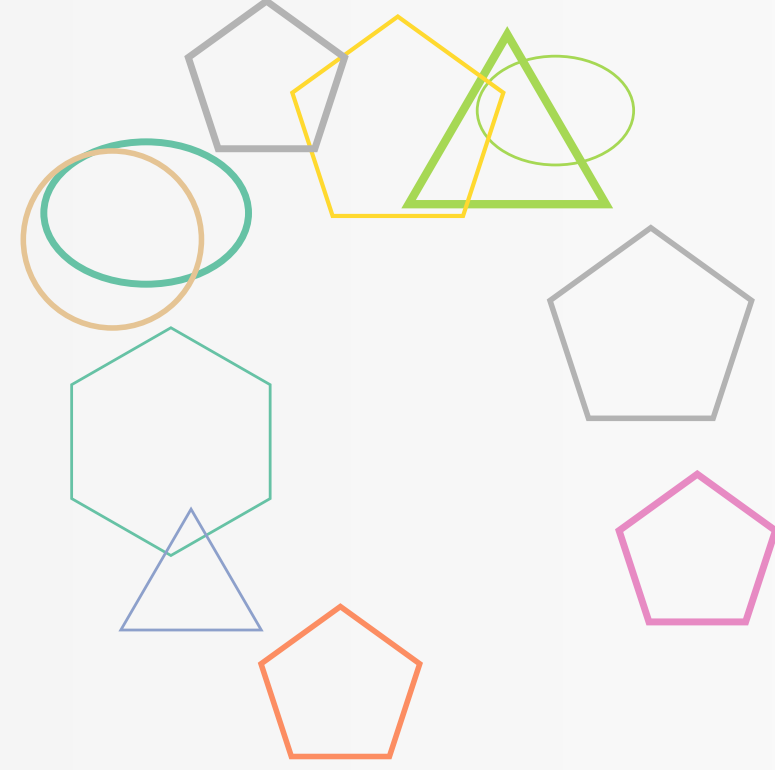[{"shape": "hexagon", "thickness": 1, "radius": 0.74, "center": [0.221, 0.426]}, {"shape": "oval", "thickness": 2.5, "radius": 0.66, "center": [0.189, 0.723]}, {"shape": "pentagon", "thickness": 2, "radius": 0.54, "center": [0.439, 0.105]}, {"shape": "triangle", "thickness": 1, "radius": 0.52, "center": [0.247, 0.234]}, {"shape": "pentagon", "thickness": 2.5, "radius": 0.53, "center": [0.9, 0.278]}, {"shape": "triangle", "thickness": 3, "radius": 0.74, "center": [0.655, 0.808]}, {"shape": "oval", "thickness": 1, "radius": 0.5, "center": [0.717, 0.856]}, {"shape": "pentagon", "thickness": 1.5, "radius": 0.72, "center": [0.513, 0.835]}, {"shape": "circle", "thickness": 2, "radius": 0.57, "center": [0.145, 0.689]}, {"shape": "pentagon", "thickness": 2, "radius": 0.68, "center": [0.84, 0.567]}, {"shape": "pentagon", "thickness": 2.5, "radius": 0.53, "center": [0.344, 0.893]}]